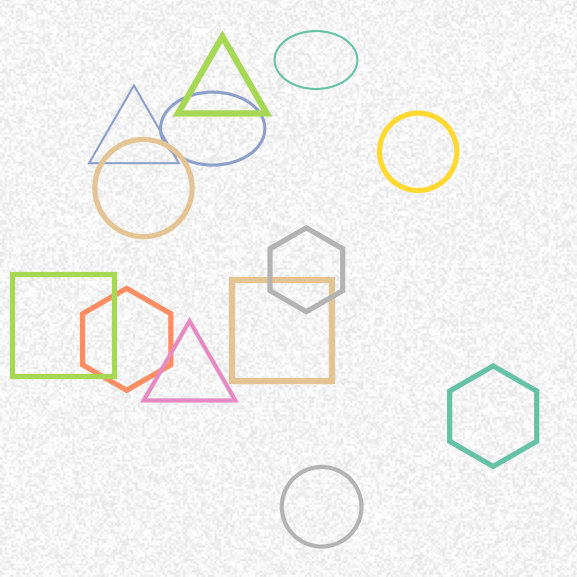[{"shape": "oval", "thickness": 1, "radius": 0.36, "center": [0.547, 0.895]}, {"shape": "hexagon", "thickness": 2.5, "radius": 0.44, "center": [0.854, 0.278]}, {"shape": "hexagon", "thickness": 2.5, "radius": 0.44, "center": [0.219, 0.412]}, {"shape": "oval", "thickness": 1.5, "radius": 0.45, "center": [0.368, 0.776]}, {"shape": "triangle", "thickness": 1, "radius": 0.45, "center": [0.232, 0.761]}, {"shape": "triangle", "thickness": 2, "radius": 0.46, "center": [0.328, 0.351]}, {"shape": "square", "thickness": 2.5, "radius": 0.44, "center": [0.109, 0.436]}, {"shape": "triangle", "thickness": 3, "radius": 0.44, "center": [0.385, 0.847]}, {"shape": "circle", "thickness": 2.5, "radius": 0.34, "center": [0.724, 0.736]}, {"shape": "square", "thickness": 3, "radius": 0.44, "center": [0.489, 0.427]}, {"shape": "circle", "thickness": 2.5, "radius": 0.42, "center": [0.248, 0.673]}, {"shape": "circle", "thickness": 2, "radius": 0.34, "center": [0.557, 0.122]}, {"shape": "hexagon", "thickness": 2.5, "radius": 0.36, "center": [0.53, 0.532]}]